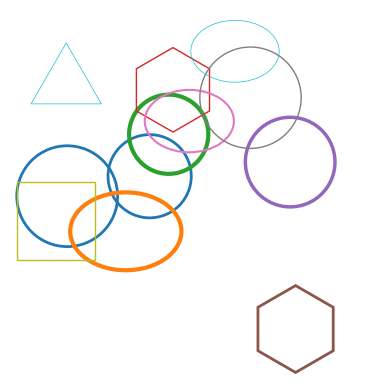[{"shape": "circle", "thickness": 2, "radius": 0.65, "center": [0.175, 0.49]}, {"shape": "circle", "thickness": 2, "radius": 0.54, "center": [0.389, 0.542]}, {"shape": "oval", "thickness": 3, "radius": 0.72, "center": [0.327, 0.399]}, {"shape": "circle", "thickness": 3, "radius": 0.51, "center": [0.438, 0.651]}, {"shape": "hexagon", "thickness": 1, "radius": 0.55, "center": [0.449, 0.767]}, {"shape": "circle", "thickness": 2.5, "radius": 0.58, "center": [0.754, 0.579]}, {"shape": "hexagon", "thickness": 2, "radius": 0.56, "center": [0.768, 0.145]}, {"shape": "oval", "thickness": 1.5, "radius": 0.58, "center": [0.492, 0.685]}, {"shape": "circle", "thickness": 1, "radius": 0.66, "center": [0.651, 0.746]}, {"shape": "square", "thickness": 1, "radius": 0.51, "center": [0.145, 0.427]}, {"shape": "triangle", "thickness": 0.5, "radius": 0.53, "center": [0.172, 0.783]}, {"shape": "oval", "thickness": 0.5, "radius": 0.57, "center": [0.61, 0.867]}]